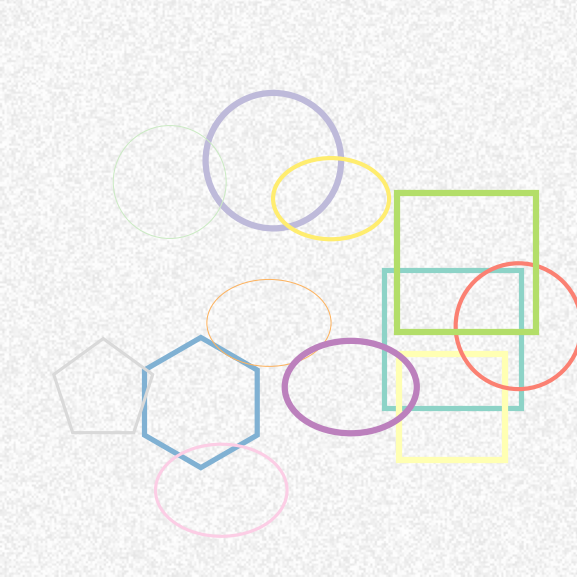[{"shape": "square", "thickness": 2.5, "radius": 0.6, "center": [0.783, 0.413]}, {"shape": "square", "thickness": 3, "radius": 0.46, "center": [0.783, 0.294]}, {"shape": "circle", "thickness": 3, "radius": 0.59, "center": [0.473, 0.721]}, {"shape": "circle", "thickness": 2, "radius": 0.54, "center": [0.898, 0.434]}, {"shape": "hexagon", "thickness": 2.5, "radius": 0.56, "center": [0.348, 0.302]}, {"shape": "oval", "thickness": 0.5, "radius": 0.54, "center": [0.466, 0.44]}, {"shape": "square", "thickness": 3, "radius": 0.6, "center": [0.807, 0.544]}, {"shape": "oval", "thickness": 1.5, "radius": 0.57, "center": [0.383, 0.15]}, {"shape": "pentagon", "thickness": 1.5, "radius": 0.45, "center": [0.179, 0.323]}, {"shape": "oval", "thickness": 3, "radius": 0.57, "center": [0.607, 0.329]}, {"shape": "circle", "thickness": 0.5, "radius": 0.49, "center": [0.294, 0.684]}, {"shape": "oval", "thickness": 2, "radius": 0.5, "center": [0.573, 0.655]}]